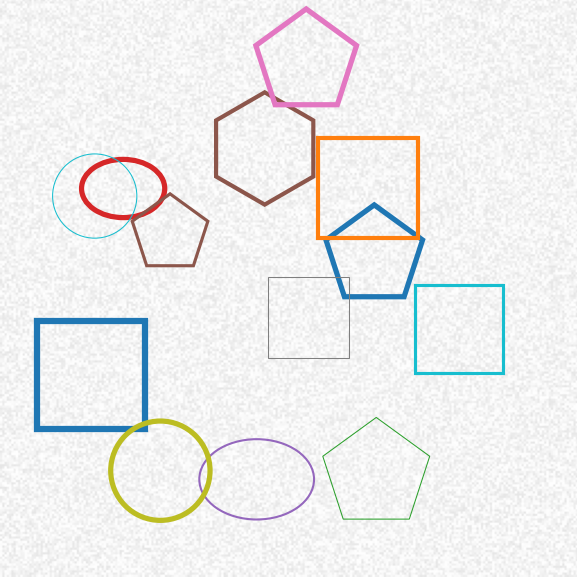[{"shape": "pentagon", "thickness": 2.5, "radius": 0.44, "center": [0.648, 0.556]}, {"shape": "square", "thickness": 3, "radius": 0.47, "center": [0.158, 0.35]}, {"shape": "square", "thickness": 2, "radius": 0.43, "center": [0.637, 0.673]}, {"shape": "pentagon", "thickness": 0.5, "radius": 0.49, "center": [0.652, 0.179]}, {"shape": "oval", "thickness": 2.5, "radius": 0.36, "center": [0.213, 0.673]}, {"shape": "oval", "thickness": 1, "radius": 0.5, "center": [0.444, 0.169]}, {"shape": "hexagon", "thickness": 2, "radius": 0.49, "center": [0.458, 0.742]}, {"shape": "pentagon", "thickness": 1.5, "radius": 0.34, "center": [0.294, 0.595]}, {"shape": "pentagon", "thickness": 2.5, "radius": 0.46, "center": [0.53, 0.892]}, {"shape": "square", "thickness": 0.5, "radius": 0.35, "center": [0.535, 0.45]}, {"shape": "circle", "thickness": 2.5, "radius": 0.43, "center": [0.278, 0.184]}, {"shape": "circle", "thickness": 0.5, "radius": 0.36, "center": [0.164, 0.66]}, {"shape": "square", "thickness": 1.5, "radius": 0.38, "center": [0.795, 0.429]}]